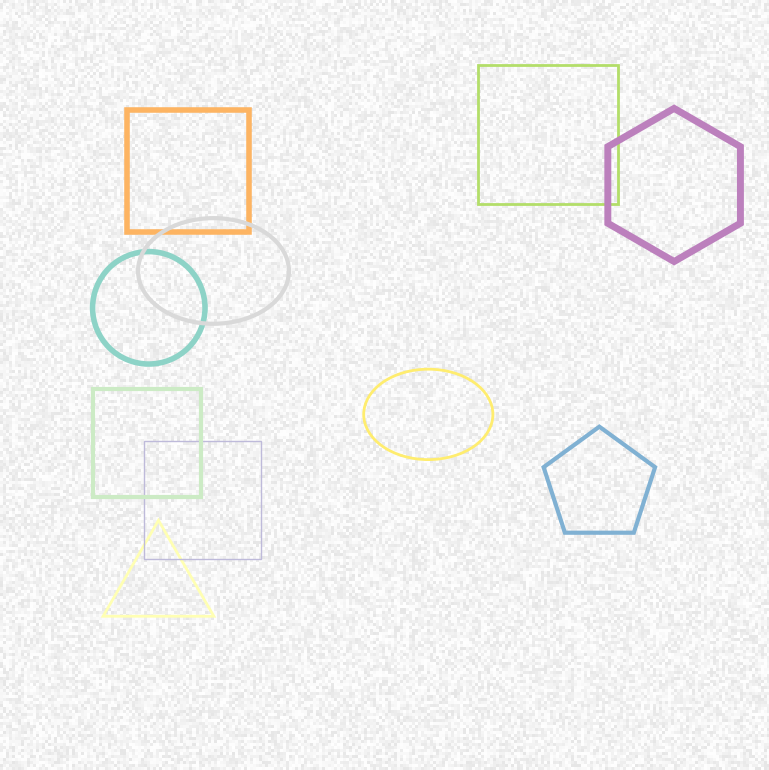[{"shape": "circle", "thickness": 2, "radius": 0.37, "center": [0.193, 0.6]}, {"shape": "triangle", "thickness": 1, "radius": 0.42, "center": [0.206, 0.241]}, {"shape": "square", "thickness": 0.5, "radius": 0.38, "center": [0.263, 0.351]}, {"shape": "pentagon", "thickness": 1.5, "radius": 0.38, "center": [0.778, 0.37]}, {"shape": "square", "thickness": 2, "radius": 0.4, "center": [0.244, 0.778]}, {"shape": "square", "thickness": 1, "radius": 0.45, "center": [0.712, 0.825]}, {"shape": "oval", "thickness": 1.5, "radius": 0.49, "center": [0.277, 0.648]}, {"shape": "hexagon", "thickness": 2.5, "radius": 0.5, "center": [0.875, 0.76]}, {"shape": "square", "thickness": 1.5, "radius": 0.35, "center": [0.191, 0.425]}, {"shape": "oval", "thickness": 1, "radius": 0.42, "center": [0.556, 0.462]}]